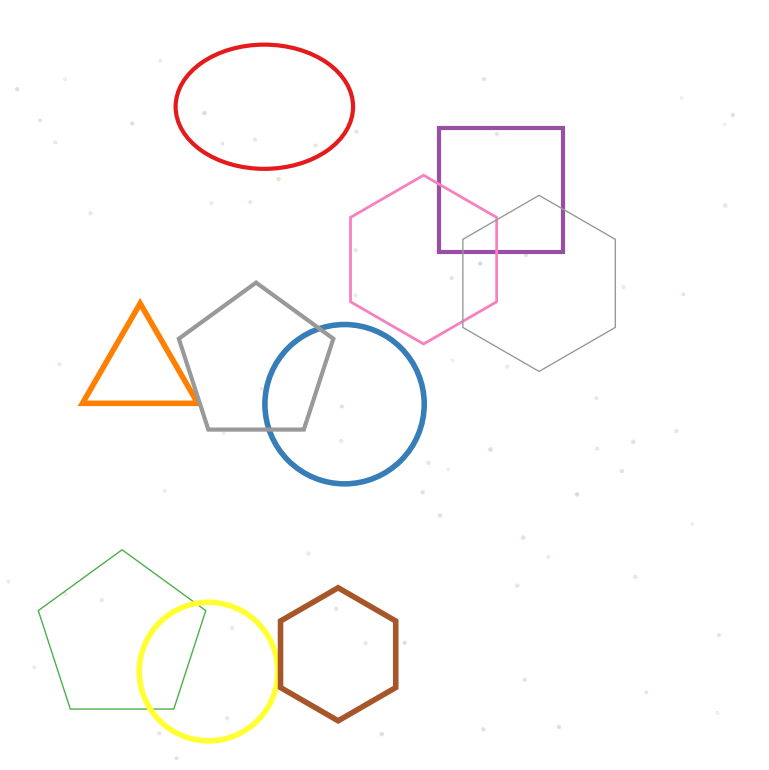[{"shape": "oval", "thickness": 1.5, "radius": 0.58, "center": [0.343, 0.861]}, {"shape": "circle", "thickness": 2, "radius": 0.52, "center": [0.447, 0.475]}, {"shape": "pentagon", "thickness": 0.5, "radius": 0.57, "center": [0.159, 0.172]}, {"shape": "square", "thickness": 1.5, "radius": 0.4, "center": [0.65, 0.753]}, {"shape": "triangle", "thickness": 2, "radius": 0.43, "center": [0.182, 0.519]}, {"shape": "circle", "thickness": 2, "radius": 0.45, "center": [0.271, 0.128]}, {"shape": "hexagon", "thickness": 2, "radius": 0.43, "center": [0.439, 0.15]}, {"shape": "hexagon", "thickness": 1, "radius": 0.55, "center": [0.55, 0.663]}, {"shape": "pentagon", "thickness": 1.5, "radius": 0.53, "center": [0.333, 0.527]}, {"shape": "hexagon", "thickness": 0.5, "radius": 0.57, "center": [0.7, 0.632]}]